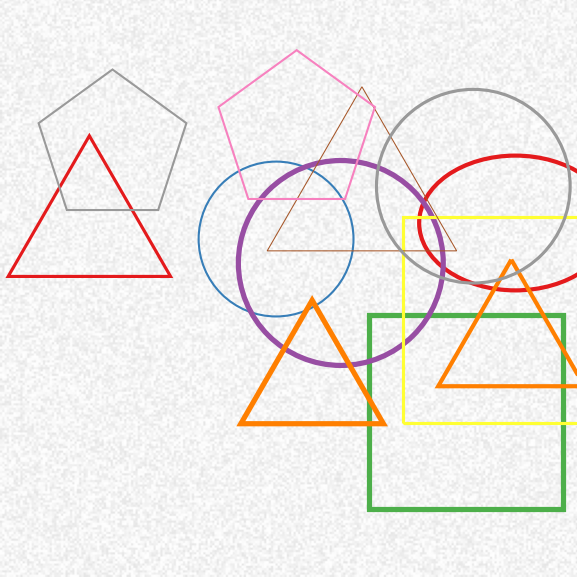[{"shape": "triangle", "thickness": 1.5, "radius": 0.81, "center": [0.155, 0.602]}, {"shape": "oval", "thickness": 2, "radius": 0.83, "center": [0.893, 0.613]}, {"shape": "circle", "thickness": 1, "radius": 0.67, "center": [0.478, 0.585]}, {"shape": "square", "thickness": 2.5, "radius": 0.84, "center": [0.807, 0.285]}, {"shape": "circle", "thickness": 2.5, "radius": 0.89, "center": [0.59, 0.544]}, {"shape": "triangle", "thickness": 2.5, "radius": 0.71, "center": [0.54, 0.337]}, {"shape": "triangle", "thickness": 2, "radius": 0.73, "center": [0.885, 0.403]}, {"shape": "square", "thickness": 1.5, "radius": 0.89, "center": [0.876, 0.446]}, {"shape": "triangle", "thickness": 0.5, "radius": 0.95, "center": [0.627, 0.659]}, {"shape": "pentagon", "thickness": 1, "radius": 0.71, "center": [0.514, 0.77]}, {"shape": "pentagon", "thickness": 1, "radius": 0.67, "center": [0.195, 0.744]}, {"shape": "circle", "thickness": 1.5, "radius": 0.84, "center": [0.82, 0.677]}]